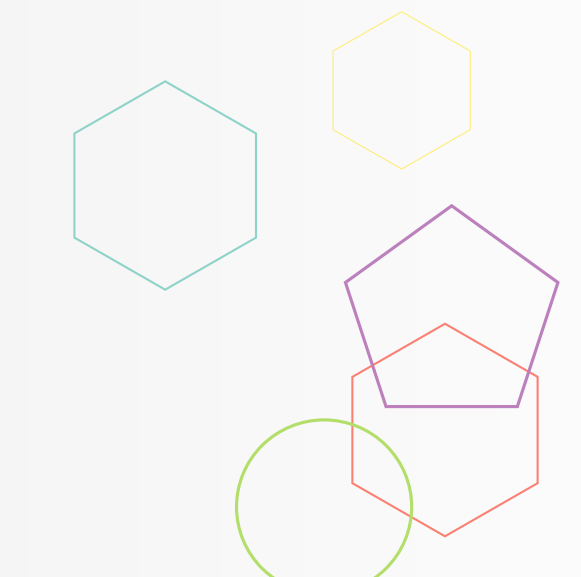[{"shape": "hexagon", "thickness": 1, "radius": 0.9, "center": [0.284, 0.678]}, {"shape": "hexagon", "thickness": 1, "radius": 0.92, "center": [0.766, 0.254]}, {"shape": "circle", "thickness": 1.5, "radius": 0.75, "center": [0.558, 0.121]}, {"shape": "pentagon", "thickness": 1.5, "radius": 0.96, "center": [0.777, 0.451]}, {"shape": "hexagon", "thickness": 0.5, "radius": 0.68, "center": [0.691, 0.843]}]